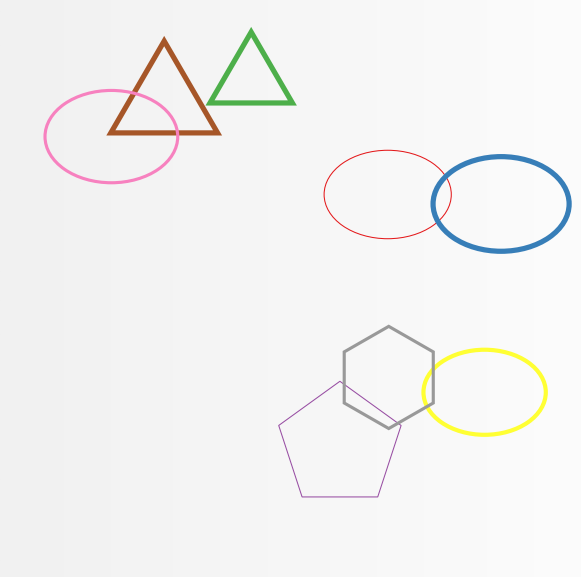[{"shape": "oval", "thickness": 0.5, "radius": 0.55, "center": [0.667, 0.662]}, {"shape": "oval", "thickness": 2.5, "radius": 0.59, "center": [0.862, 0.646]}, {"shape": "triangle", "thickness": 2.5, "radius": 0.41, "center": [0.432, 0.862]}, {"shape": "pentagon", "thickness": 0.5, "radius": 0.55, "center": [0.585, 0.228]}, {"shape": "oval", "thickness": 2, "radius": 0.53, "center": [0.834, 0.32]}, {"shape": "triangle", "thickness": 2.5, "radius": 0.53, "center": [0.282, 0.822]}, {"shape": "oval", "thickness": 1.5, "radius": 0.57, "center": [0.192, 0.763]}, {"shape": "hexagon", "thickness": 1.5, "radius": 0.44, "center": [0.669, 0.346]}]